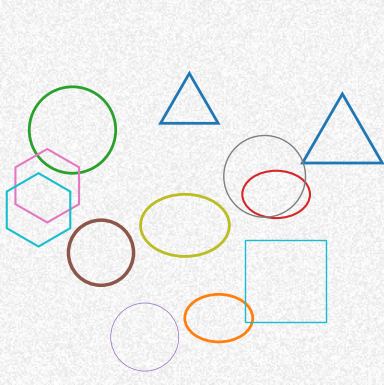[{"shape": "triangle", "thickness": 2, "radius": 0.43, "center": [0.492, 0.723]}, {"shape": "triangle", "thickness": 2, "radius": 0.6, "center": [0.889, 0.636]}, {"shape": "oval", "thickness": 2, "radius": 0.44, "center": [0.568, 0.174]}, {"shape": "circle", "thickness": 2, "radius": 0.56, "center": [0.188, 0.662]}, {"shape": "oval", "thickness": 1.5, "radius": 0.44, "center": [0.717, 0.495]}, {"shape": "circle", "thickness": 0.5, "radius": 0.44, "center": [0.376, 0.125]}, {"shape": "circle", "thickness": 2.5, "radius": 0.42, "center": [0.262, 0.344]}, {"shape": "hexagon", "thickness": 1.5, "radius": 0.48, "center": [0.123, 0.518]}, {"shape": "circle", "thickness": 1, "radius": 0.53, "center": [0.687, 0.542]}, {"shape": "oval", "thickness": 2, "radius": 0.58, "center": [0.48, 0.415]}, {"shape": "hexagon", "thickness": 1.5, "radius": 0.48, "center": [0.1, 0.455]}, {"shape": "square", "thickness": 1, "radius": 0.53, "center": [0.741, 0.27]}]